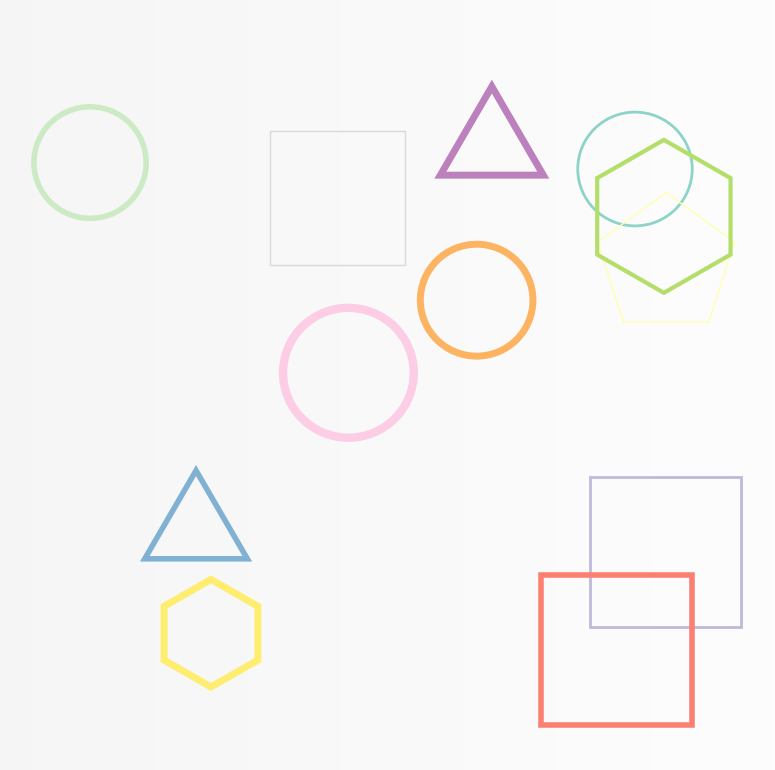[{"shape": "circle", "thickness": 1, "radius": 0.37, "center": [0.819, 0.781]}, {"shape": "pentagon", "thickness": 0.5, "radius": 0.46, "center": [0.859, 0.657]}, {"shape": "square", "thickness": 1, "radius": 0.49, "center": [0.859, 0.283]}, {"shape": "square", "thickness": 2, "radius": 0.49, "center": [0.795, 0.156]}, {"shape": "triangle", "thickness": 2, "radius": 0.38, "center": [0.253, 0.312]}, {"shape": "circle", "thickness": 2.5, "radius": 0.36, "center": [0.615, 0.61]}, {"shape": "hexagon", "thickness": 1.5, "radius": 0.5, "center": [0.857, 0.719]}, {"shape": "circle", "thickness": 3, "radius": 0.42, "center": [0.45, 0.516]}, {"shape": "square", "thickness": 0.5, "radius": 0.44, "center": [0.435, 0.743]}, {"shape": "triangle", "thickness": 2.5, "radius": 0.38, "center": [0.635, 0.811]}, {"shape": "circle", "thickness": 2, "radius": 0.36, "center": [0.116, 0.789]}, {"shape": "hexagon", "thickness": 2.5, "radius": 0.35, "center": [0.272, 0.178]}]